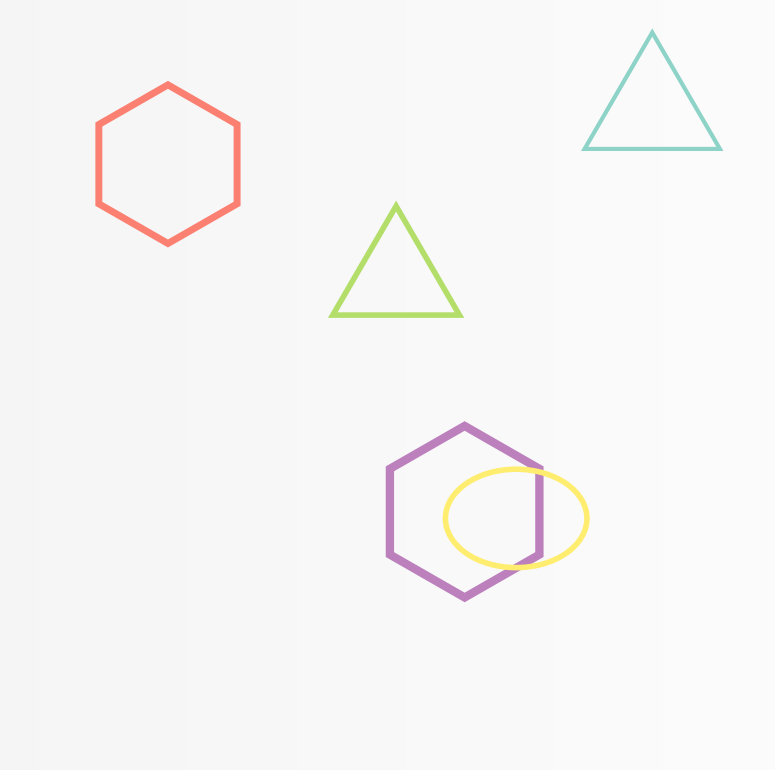[{"shape": "triangle", "thickness": 1.5, "radius": 0.5, "center": [0.842, 0.857]}, {"shape": "hexagon", "thickness": 2.5, "radius": 0.51, "center": [0.217, 0.787]}, {"shape": "triangle", "thickness": 2, "radius": 0.47, "center": [0.511, 0.638]}, {"shape": "hexagon", "thickness": 3, "radius": 0.56, "center": [0.6, 0.335]}, {"shape": "oval", "thickness": 2, "radius": 0.46, "center": [0.666, 0.327]}]